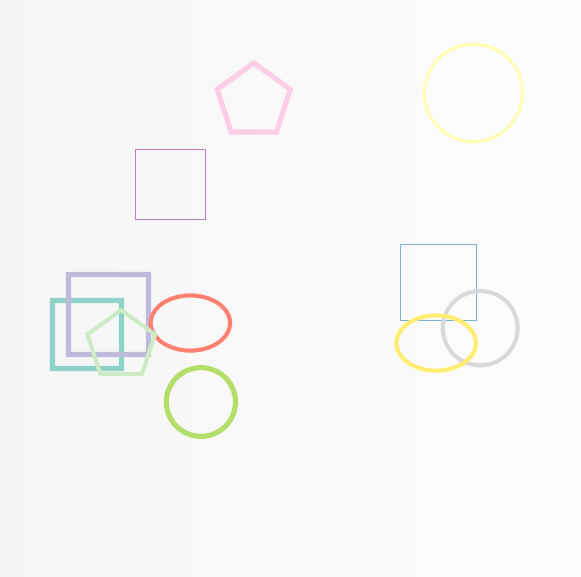[{"shape": "square", "thickness": 2.5, "radius": 0.3, "center": [0.149, 0.421]}, {"shape": "circle", "thickness": 1.5, "radius": 0.42, "center": [0.814, 0.838]}, {"shape": "square", "thickness": 2.5, "radius": 0.35, "center": [0.186, 0.455]}, {"shape": "oval", "thickness": 2, "radius": 0.34, "center": [0.328, 0.44]}, {"shape": "square", "thickness": 0.5, "radius": 0.33, "center": [0.754, 0.511]}, {"shape": "circle", "thickness": 2.5, "radius": 0.3, "center": [0.346, 0.303]}, {"shape": "pentagon", "thickness": 2.5, "radius": 0.33, "center": [0.437, 0.824]}, {"shape": "circle", "thickness": 2, "radius": 0.32, "center": [0.826, 0.431]}, {"shape": "square", "thickness": 0.5, "radius": 0.3, "center": [0.292, 0.68]}, {"shape": "pentagon", "thickness": 2, "radius": 0.31, "center": [0.208, 0.401]}, {"shape": "oval", "thickness": 2, "radius": 0.34, "center": [0.75, 0.405]}]